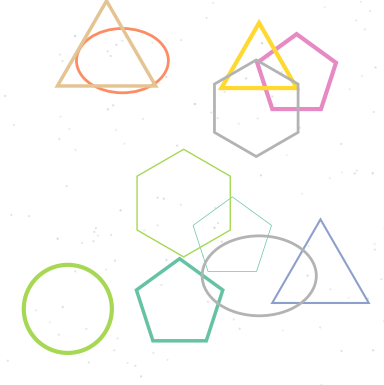[{"shape": "pentagon", "thickness": 2.5, "radius": 0.59, "center": [0.467, 0.21]}, {"shape": "pentagon", "thickness": 0.5, "radius": 0.54, "center": [0.603, 0.382]}, {"shape": "oval", "thickness": 2, "radius": 0.6, "center": [0.318, 0.843]}, {"shape": "triangle", "thickness": 1.5, "radius": 0.72, "center": [0.832, 0.285]}, {"shape": "pentagon", "thickness": 3, "radius": 0.54, "center": [0.77, 0.804]}, {"shape": "hexagon", "thickness": 1, "radius": 0.7, "center": [0.477, 0.472]}, {"shape": "circle", "thickness": 3, "radius": 0.57, "center": [0.176, 0.198]}, {"shape": "triangle", "thickness": 3, "radius": 0.56, "center": [0.673, 0.828]}, {"shape": "triangle", "thickness": 2.5, "radius": 0.74, "center": [0.277, 0.85]}, {"shape": "hexagon", "thickness": 2, "radius": 0.63, "center": [0.666, 0.719]}, {"shape": "oval", "thickness": 2, "radius": 0.74, "center": [0.673, 0.284]}]